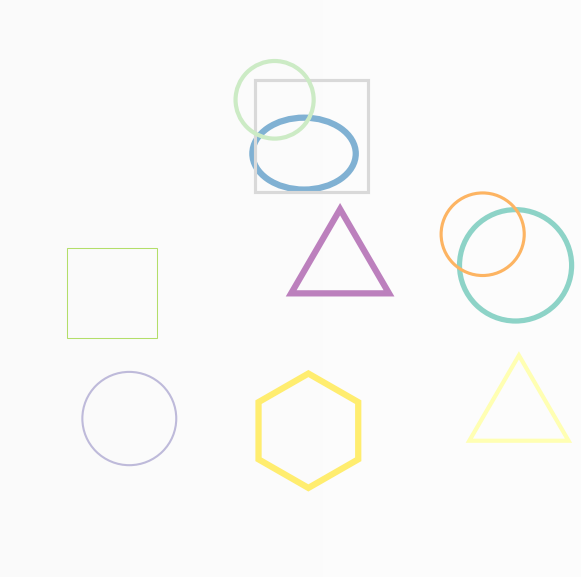[{"shape": "circle", "thickness": 2.5, "radius": 0.48, "center": [0.887, 0.54]}, {"shape": "triangle", "thickness": 2, "radius": 0.49, "center": [0.893, 0.285]}, {"shape": "circle", "thickness": 1, "radius": 0.4, "center": [0.222, 0.274]}, {"shape": "oval", "thickness": 3, "radius": 0.44, "center": [0.523, 0.733]}, {"shape": "circle", "thickness": 1.5, "radius": 0.36, "center": [0.83, 0.594]}, {"shape": "square", "thickness": 0.5, "radius": 0.39, "center": [0.193, 0.492]}, {"shape": "square", "thickness": 1.5, "radius": 0.49, "center": [0.536, 0.763]}, {"shape": "triangle", "thickness": 3, "radius": 0.49, "center": [0.585, 0.54]}, {"shape": "circle", "thickness": 2, "radius": 0.34, "center": [0.472, 0.826]}, {"shape": "hexagon", "thickness": 3, "radius": 0.5, "center": [0.531, 0.253]}]